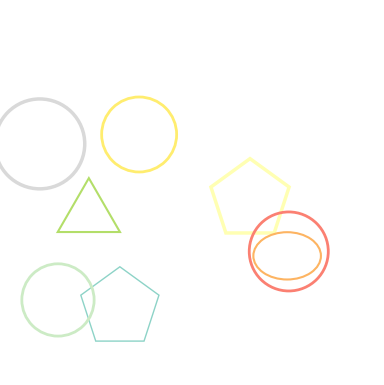[{"shape": "pentagon", "thickness": 1, "radius": 0.53, "center": [0.311, 0.2]}, {"shape": "pentagon", "thickness": 2.5, "radius": 0.53, "center": [0.649, 0.481]}, {"shape": "circle", "thickness": 2, "radius": 0.51, "center": [0.75, 0.347]}, {"shape": "oval", "thickness": 1.5, "radius": 0.44, "center": [0.746, 0.335]}, {"shape": "triangle", "thickness": 1.5, "radius": 0.47, "center": [0.231, 0.444]}, {"shape": "circle", "thickness": 2.5, "radius": 0.58, "center": [0.103, 0.626]}, {"shape": "circle", "thickness": 2, "radius": 0.47, "center": [0.151, 0.221]}, {"shape": "circle", "thickness": 2, "radius": 0.49, "center": [0.361, 0.651]}]